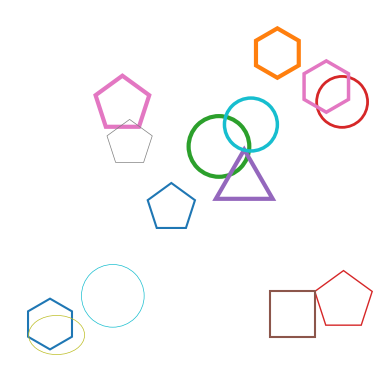[{"shape": "pentagon", "thickness": 1.5, "radius": 0.32, "center": [0.445, 0.46]}, {"shape": "hexagon", "thickness": 1.5, "radius": 0.33, "center": [0.13, 0.158]}, {"shape": "hexagon", "thickness": 3, "radius": 0.32, "center": [0.72, 0.862]}, {"shape": "circle", "thickness": 3, "radius": 0.39, "center": [0.569, 0.62]}, {"shape": "circle", "thickness": 2, "radius": 0.33, "center": [0.889, 0.735]}, {"shape": "pentagon", "thickness": 1, "radius": 0.39, "center": [0.892, 0.219]}, {"shape": "triangle", "thickness": 3, "radius": 0.43, "center": [0.634, 0.526]}, {"shape": "square", "thickness": 1.5, "radius": 0.3, "center": [0.76, 0.186]}, {"shape": "pentagon", "thickness": 3, "radius": 0.37, "center": [0.318, 0.73]}, {"shape": "hexagon", "thickness": 2.5, "radius": 0.33, "center": [0.848, 0.775]}, {"shape": "pentagon", "thickness": 0.5, "radius": 0.31, "center": [0.337, 0.628]}, {"shape": "oval", "thickness": 0.5, "radius": 0.36, "center": [0.147, 0.13]}, {"shape": "circle", "thickness": 0.5, "radius": 0.41, "center": [0.293, 0.232]}, {"shape": "circle", "thickness": 2.5, "radius": 0.34, "center": [0.652, 0.677]}]